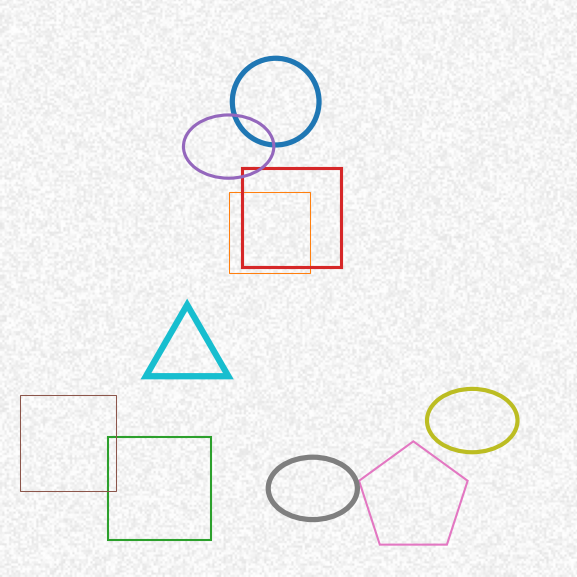[{"shape": "circle", "thickness": 2.5, "radius": 0.38, "center": [0.477, 0.823]}, {"shape": "square", "thickness": 0.5, "radius": 0.35, "center": [0.467, 0.596]}, {"shape": "square", "thickness": 1, "radius": 0.45, "center": [0.277, 0.153]}, {"shape": "square", "thickness": 1.5, "radius": 0.43, "center": [0.505, 0.623]}, {"shape": "oval", "thickness": 1.5, "radius": 0.39, "center": [0.396, 0.745]}, {"shape": "square", "thickness": 0.5, "radius": 0.41, "center": [0.118, 0.232]}, {"shape": "pentagon", "thickness": 1, "radius": 0.49, "center": [0.716, 0.136]}, {"shape": "oval", "thickness": 2.5, "radius": 0.39, "center": [0.542, 0.153]}, {"shape": "oval", "thickness": 2, "radius": 0.39, "center": [0.818, 0.271]}, {"shape": "triangle", "thickness": 3, "radius": 0.41, "center": [0.324, 0.389]}]